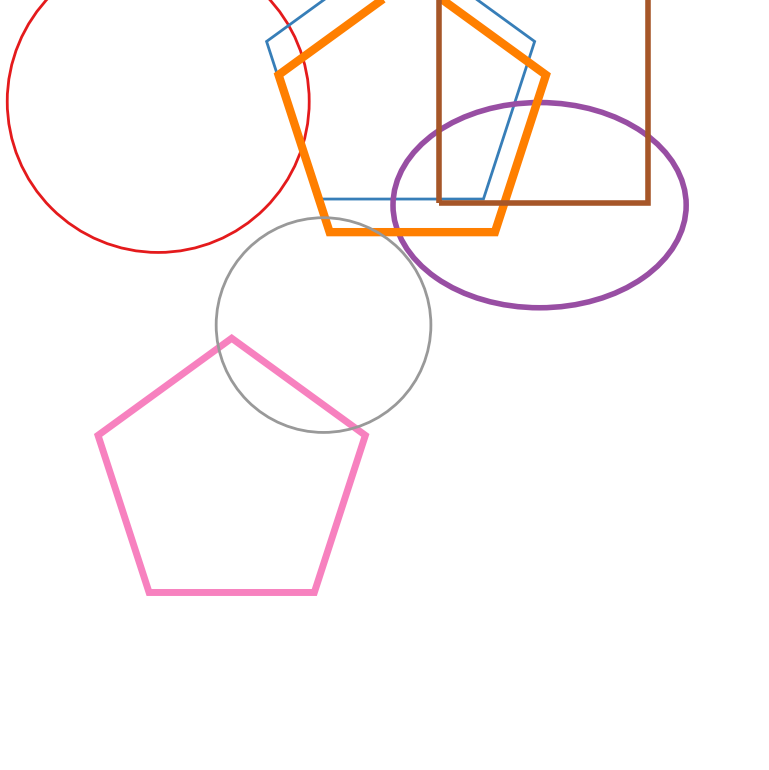[{"shape": "circle", "thickness": 1, "radius": 0.98, "center": [0.205, 0.868]}, {"shape": "pentagon", "thickness": 1, "radius": 0.92, "center": [0.52, 0.89]}, {"shape": "oval", "thickness": 2, "radius": 0.95, "center": [0.701, 0.734]}, {"shape": "pentagon", "thickness": 3, "radius": 0.91, "center": [0.535, 0.846]}, {"shape": "square", "thickness": 2, "radius": 0.68, "center": [0.706, 0.872]}, {"shape": "pentagon", "thickness": 2.5, "radius": 0.91, "center": [0.301, 0.378]}, {"shape": "circle", "thickness": 1, "radius": 0.7, "center": [0.42, 0.578]}]